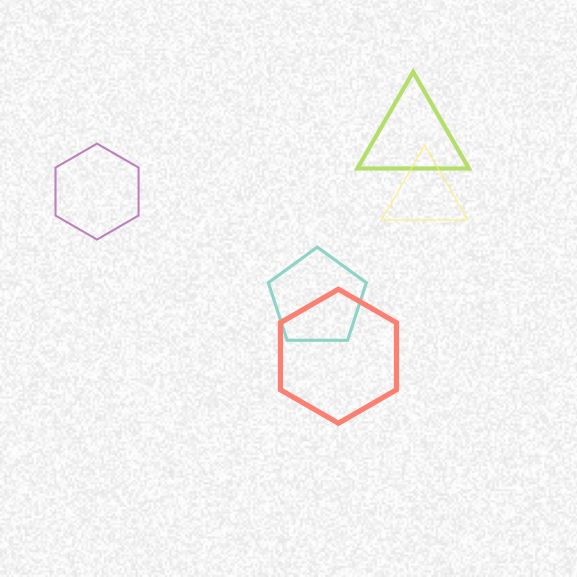[{"shape": "pentagon", "thickness": 1.5, "radius": 0.45, "center": [0.55, 0.482]}, {"shape": "hexagon", "thickness": 2.5, "radius": 0.58, "center": [0.586, 0.382]}, {"shape": "triangle", "thickness": 2, "radius": 0.56, "center": [0.715, 0.763]}, {"shape": "hexagon", "thickness": 1, "radius": 0.42, "center": [0.168, 0.667]}, {"shape": "triangle", "thickness": 0.5, "radius": 0.43, "center": [0.736, 0.661]}]